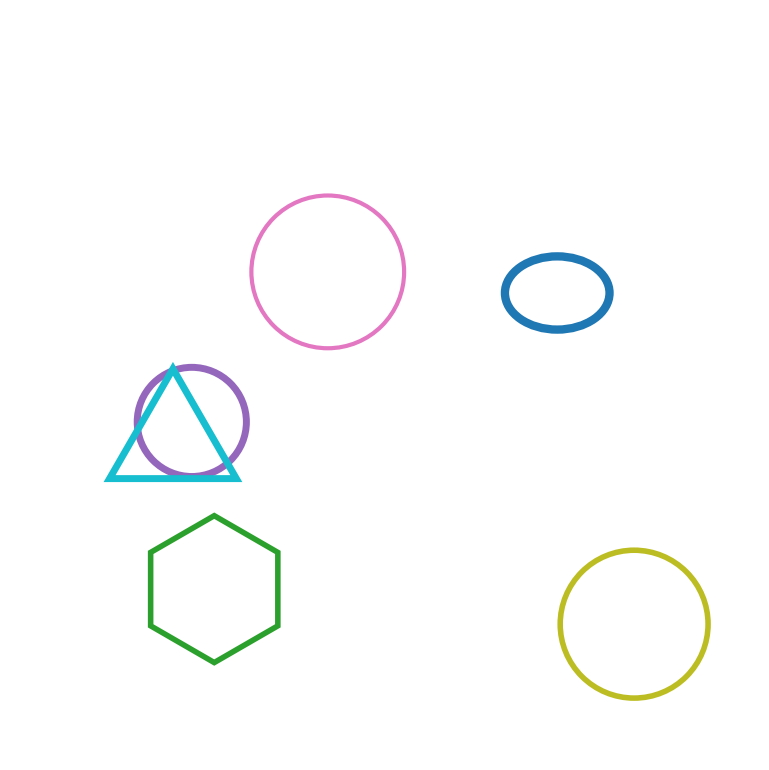[{"shape": "oval", "thickness": 3, "radius": 0.34, "center": [0.724, 0.62]}, {"shape": "hexagon", "thickness": 2, "radius": 0.48, "center": [0.278, 0.235]}, {"shape": "circle", "thickness": 2.5, "radius": 0.35, "center": [0.249, 0.452]}, {"shape": "circle", "thickness": 1.5, "radius": 0.5, "center": [0.426, 0.647]}, {"shape": "circle", "thickness": 2, "radius": 0.48, "center": [0.824, 0.189]}, {"shape": "triangle", "thickness": 2.5, "radius": 0.48, "center": [0.225, 0.426]}]